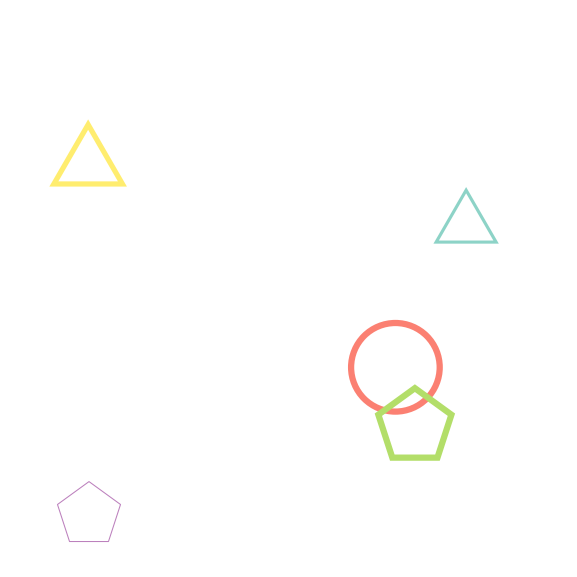[{"shape": "triangle", "thickness": 1.5, "radius": 0.3, "center": [0.807, 0.61]}, {"shape": "circle", "thickness": 3, "radius": 0.38, "center": [0.685, 0.363]}, {"shape": "pentagon", "thickness": 3, "radius": 0.33, "center": [0.718, 0.26]}, {"shape": "pentagon", "thickness": 0.5, "radius": 0.29, "center": [0.154, 0.108]}, {"shape": "triangle", "thickness": 2.5, "radius": 0.34, "center": [0.153, 0.715]}]